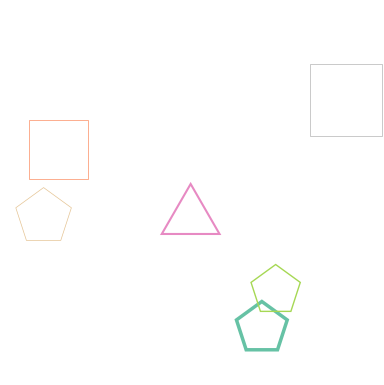[{"shape": "pentagon", "thickness": 2.5, "radius": 0.35, "center": [0.68, 0.148]}, {"shape": "square", "thickness": 0.5, "radius": 0.38, "center": [0.153, 0.612]}, {"shape": "triangle", "thickness": 1.5, "radius": 0.43, "center": [0.495, 0.436]}, {"shape": "pentagon", "thickness": 1, "radius": 0.34, "center": [0.716, 0.246]}, {"shape": "pentagon", "thickness": 0.5, "radius": 0.38, "center": [0.113, 0.437]}, {"shape": "square", "thickness": 0.5, "radius": 0.47, "center": [0.899, 0.739]}]